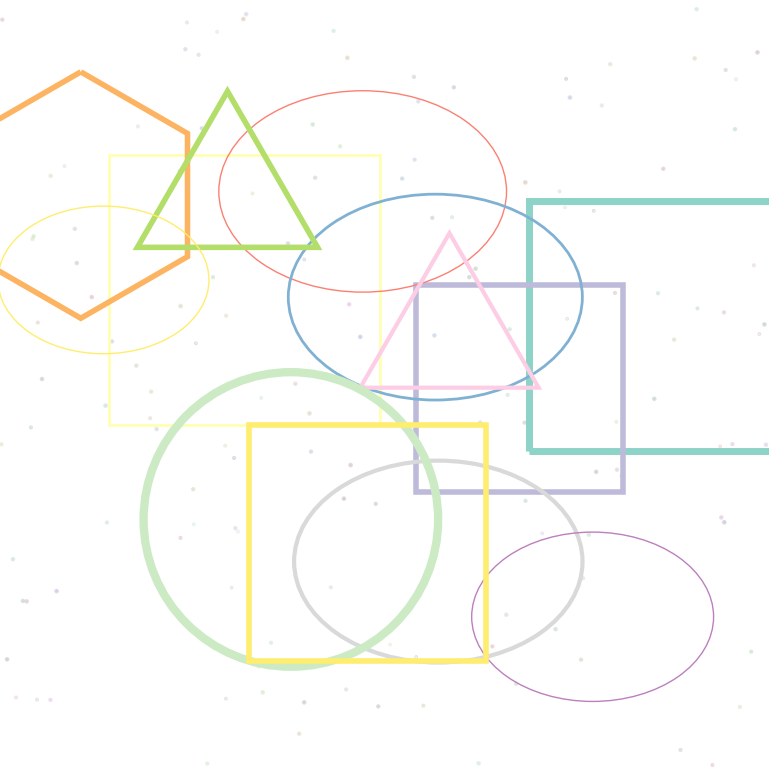[{"shape": "square", "thickness": 2.5, "radius": 0.81, "center": [0.849, 0.577]}, {"shape": "square", "thickness": 1, "radius": 0.88, "center": [0.317, 0.624]}, {"shape": "square", "thickness": 2, "radius": 0.67, "center": [0.675, 0.496]}, {"shape": "oval", "thickness": 0.5, "radius": 0.93, "center": [0.471, 0.751]}, {"shape": "oval", "thickness": 1, "radius": 0.95, "center": [0.565, 0.614]}, {"shape": "hexagon", "thickness": 2, "radius": 0.8, "center": [0.105, 0.747]}, {"shape": "triangle", "thickness": 2, "radius": 0.68, "center": [0.295, 0.746]}, {"shape": "triangle", "thickness": 1.5, "radius": 0.67, "center": [0.584, 0.563]}, {"shape": "oval", "thickness": 1.5, "radius": 0.94, "center": [0.569, 0.271]}, {"shape": "oval", "thickness": 0.5, "radius": 0.79, "center": [0.77, 0.199]}, {"shape": "circle", "thickness": 3, "radius": 0.96, "center": [0.378, 0.325]}, {"shape": "oval", "thickness": 0.5, "radius": 0.68, "center": [0.134, 0.636]}, {"shape": "square", "thickness": 2, "radius": 0.77, "center": [0.478, 0.295]}]